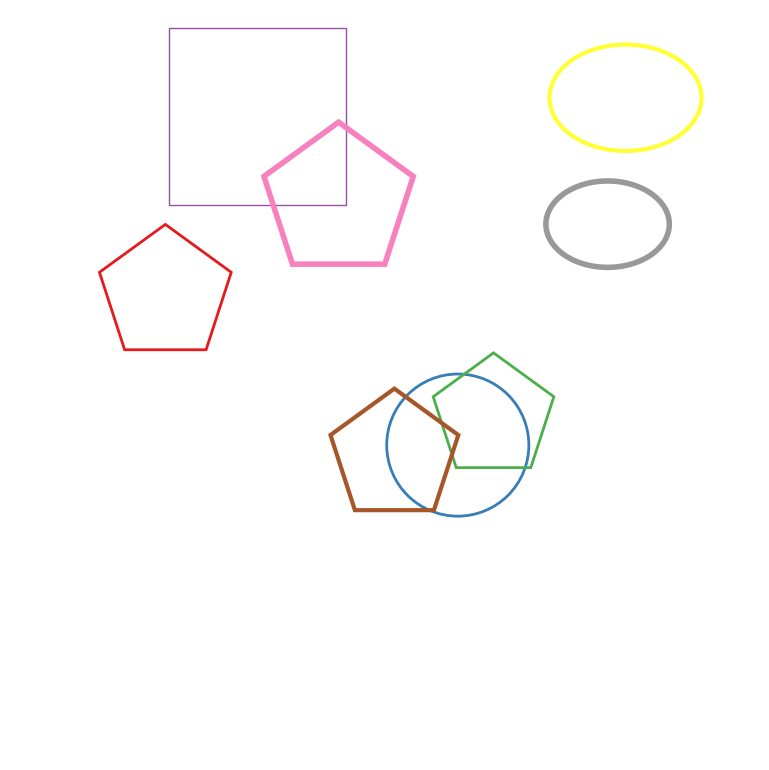[{"shape": "pentagon", "thickness": 1, "radius": 0.45, "center": [0.215, 0.619]}, {"shape": "circle", "thickness": 1, "radius": 0.46, "center": [0.595, 0.422]}, {"shape": "pentagon", "thickness": 1, "radius": 0.41, "center": [0.641, 0.459]}, {"shape": "square", "thickness": 0.5, "radius": 0.58, "center": [0.335, 0.848]}, {"shape": "oval", "thickness": 1.5, "radius": 0.49, "center": [0.812, 0.873]}, {"shape": "pentagon", "thickness": 1.5, "radius": 0.44, "center": [0.512, 0.408]}, {"shape": "pentagon", "thickness": 2, "radius": 0.51, "center": [0.44, 0.739]}, {"shape": "oval", "thickness": 2, "radius": 0.4, "center": [0.789, 0.709]}]